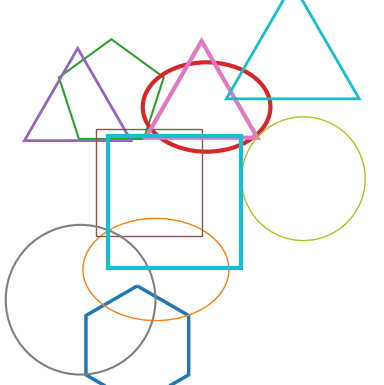[{"shape": "hexagon", "thickness": 2.5, "radius": 0.77, "center": [0.357, 0.103]}, {"shape": "oval", "thickness": 1, "radius": 0.95, "center": [0.405, 0.3]}, {"shape": "pentagon", "thickness": 1.5, "radius": 0.72, "center": [0.289, 0.755]}, {"shape": "oval", "thickness": 3, "radius": 0.83, "center": [0.537, 0.722]}, {"shape": "triangle", "thickness": 2, "radius": 0.8, "center": [0.202, 0.715]}, {"shape": "square", "thickness": 1, "radius": 0.69, "center": [0.386, 0.526]}, {"shape": "triangle", "thickness": 3, "radius": 0.84, "center": [0.524, 0.726]}, {"shape": "circle", "thickness": 1.5, "radius": 0.97, "center": [0.209, 0.221]}, {"shape": "circle", "thickness": 1, "radius": 0.8, "center": [0.788, 0.536]}, {"shape": "square", "thickness": 3, "radius": 0.86, "center": [0.453, 0.475]}, {"shape": "triangle", "thickness": 2, "radius": 1.0, "center": [0.76, 0.843]}]